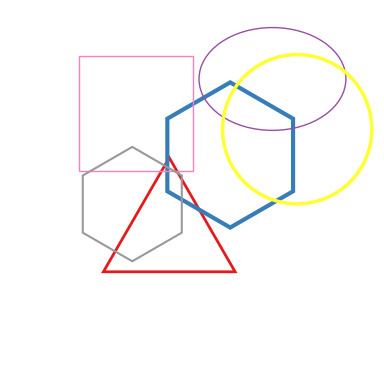[{"shape": "triangle", "thickness": 2, "radius": 0.99, "center": [0.44, 0.393]}, {"shape": "hexagon", "thickness": 3, "radius": 0.94, "center": [0.598, 0.597]}, {"shape": "oval", "thickness": 1, "radius": 0.95, "center": [0.708, 0.795]}, {"shape": "circle", "thickness": 2.5, "radius": 0.97, "center": [0.772, 0.664]}, {"shape": "square", "thickness": 1, "radius": 0.74, "center": [0.353, 0.705]}, {"shape": "hexagon", "thickness": 1.5, "radius": 0.74, "center": [0.344, 0.47]}]